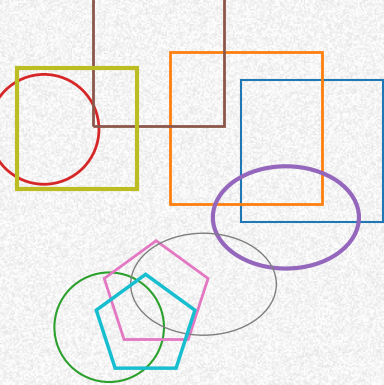[{"shape": "square", "thickness": 1.5, "radius": 0.92, "center": [0.811, 0.607]}, {"shape": "square", "thickness": 2, "radius": 0.99, "center": [0.638, 0.667]}, {"shape": "circle", "thickness": 1.5, "radius": 0.71, "center": [0.284, 0.15]}, {"shape": "circle", "thickness": 2, "radius": 0.71, "center": [0.114, 0.664]}, {"shape": "oval", "thickness": 3, "radius": 0.95, "center": [0.743, 0.435]}, {"shape": "square", "thickness": 2, "radius": 0.85, "center": [0.412, 0.844]}, {"shape": "pentagon", "thickness": 2, "radius": 0.71, "center": [0.406, 0.233]}, {"shape": "oval", "thickness": 1, "radius": 0.95, "center": [0.529, 0.262]}, {"shape": "square", "thickness": 3, "radius": 0.78, "center": [0.2, 0.666]}, {"shape": "pentagon", "thickness": 2.5, "radius": 0.67, "center": [0.378, 0.153]}]